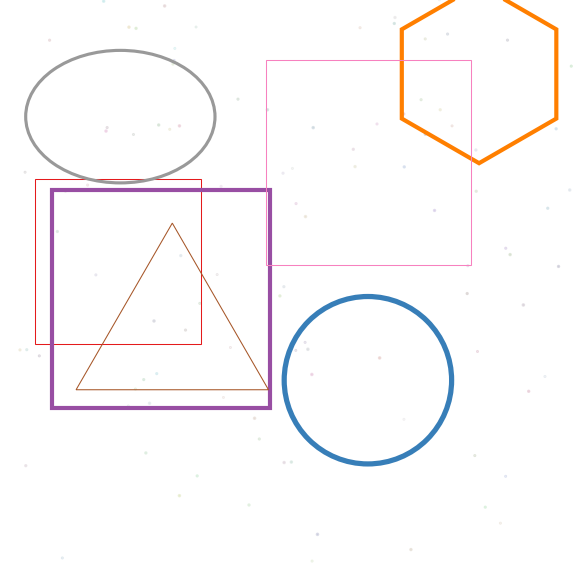[{"shape": "square", "thickness": 0.5, "radius": 0.72, "center": [0.205, 0.546]}, {"shape": "circle", "thickness": 2.5, "radius": 0.72, "center": [0.637, 0.341]}, {"shape": "square", "thickness": 2, "radius": 0.94, "center": [0.278, 0.482]}, {"shape": "hexagon", "thickness": 2, "radius": 0.77, "center": [0.83, 0.871]}, {"shape": "triangle", "thickness": 0.5, "radius": 0.96, "center": [0.298, 0.42]}, {"shape": "square", "thickness": 0.5, "radius": 0.89, "center": [0.638, 0.718]}, {"shape": "oval", "thickness": 1.5, "radius": 0.82, "center": [0.208, 0.797]}]